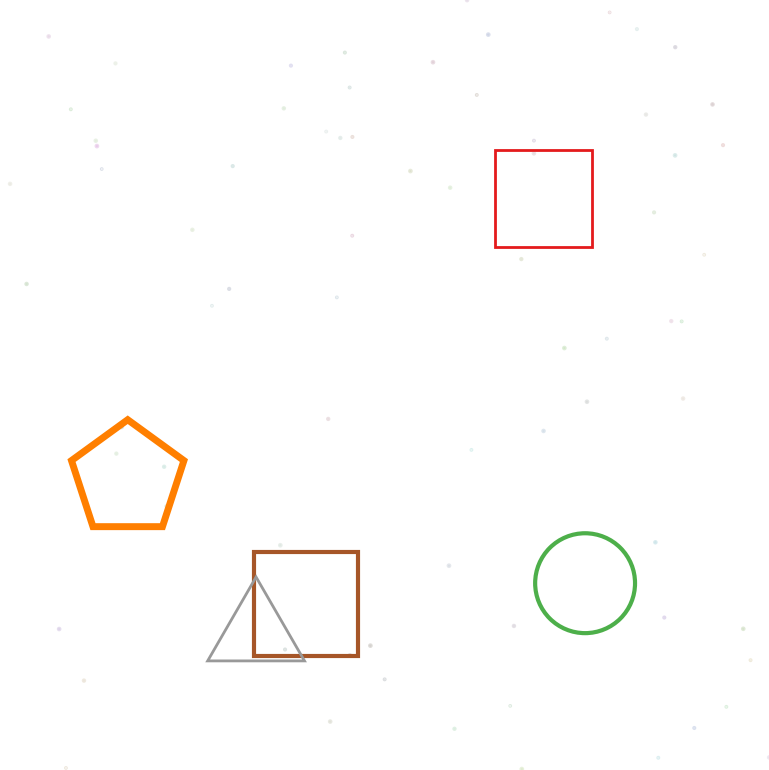[{"shape": "square", "thickness": 1, "radius": 0.31, "center": [0.706, 0.742]}, {"shape": "circle", "thickness": 1.5, "radius": 0.32, "center": [0.76, 0.243]}, {"shape": "pentagon", "thickness": 2.5, "radius": 0.38, "center": [0.166, 0.378]}, {"shape": "square", "thickness": 1.5, "radius": 0.34, "center": [0.397, 0.216]}, {"shape": "triangle", "thickness": 1, "radius": 0.36, "center": [0.333, 0.178]}]